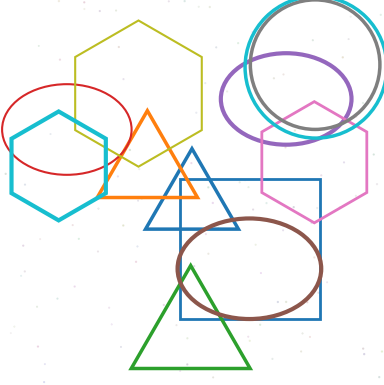[{"shape": "triangle", "thickness": 2.5, "radius": 0.7, "center": [0.499, 0.475]}, {"shape": "square", "thickness": 2, "radius": 0.91, "center": [0.65, 0.353]}, {"shape": "triangle", "thickness": 2.5, "radius": 0.75, "center": [0.383, 0.562]}, {"shape": "triangle", "thickness": 2.5, "radius": 0.89, "center": [0.495, 0.132]}, {"shape": "oval", "thickness": 1.5, "radius": 0.84, "center": [0.174, 0.664]}, {"shape": "oval", "thickness": 3, "radius": 0.85, "center": [0.743, 0.743]}, {"shape": "oval", "thickness": 3, "radius": 0.93, "center": [0.648, 0.302]}, {"shape": "hexagon", "thickness": 2, "radius": 0.79, "center": [0.816, 0.579]}, {"shape": "circle", "thickness": 2.5, "radius": 0.84, "center": [0.819, 0.832]}, {"shape": "hexagon", "thickness": 1.5, "radius": 0.95, "center": [0.36, 0.757]}, {"shape": "hexagon", "thickness": 3, "radius": 0.71, "center": [0.152, 0.569]}, {"shape": "circle", "thickness": 2.5, "radius": 0.92, "center": [0.821, 0.825]}]